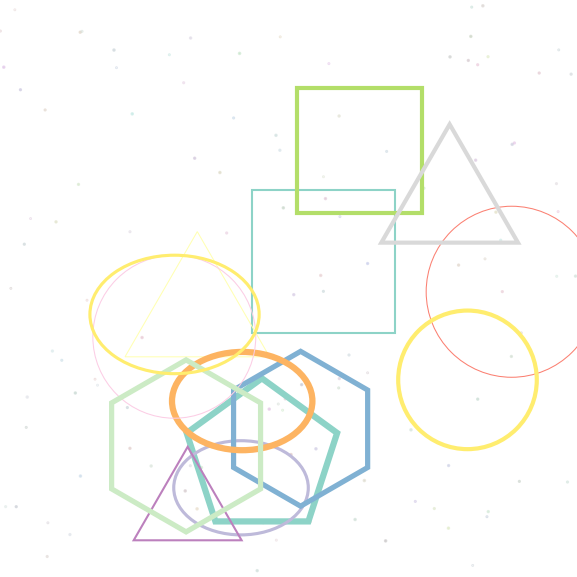[{"shape": "pentagon", "thickness": 3, "radius": 0.68, "center": [0.454, 0.207]}, {"shape": "square", "thickness": 1, "radius": 0.62, "center": [0.56, 0.546]}, {"shape": "triangle", "thickness": 0.5, "radius": 0.72, "center": [0.342, 0.454]}, {"shape": "oval", "thickness": 1.5, "radius": 0.58, "center": [0.417, 0.154]}, {"shape": "circle", "thickness": 0.5, "radius": 0.74, "center": [0.886, 0.494]}, {"shape": "hexagon", "thickness": 2.5, "radius": 0.67, "center": [0.521, 0.257]}, {"shape": "oval", "thickness": 3, "radius": 0.61, "center": [0.419, 0.305]}, {"shape": "square", "thickness": 2, "radius": 0.54, "center": [0.622, 0.738]}, {"shape": "circle", "thickness": 0.5, "radius": 0.71, "center": [0.302, 0.416]}, {"shape": "triangle", "thickness": 2, "radius": 0.68, "center": [0.779, 0.647]}, {"shape": "triangle", "thickness": 1, "radius": 0.54, "center": [0.325, 0.118]}, {"shape": "hexagon", "thickness": 2.5, "radius": 0.74, "center": [0.322, 0.227]}, {"shape": "circle", "thickness": 2, "radius": 0.6, "center": [0.81, 0.341]}, {"shape": "oval", "thickness": 1.5, "radius": 0.73, "center": [0.302, 0.455]}]